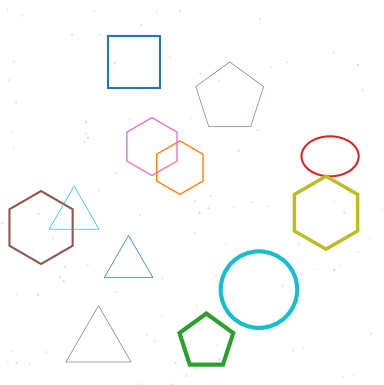[{"shape": "triangle", "thickness": 0.5, "radius": 0.36, "center": [0.334, 0.315]}, {"shape": "square", "thickness": 1.5, "radius": 0.34, "center": [0.347, 0.839]}, {"shape": "hexagon", "thickness": 1, "radius": 0.35, "center": [0.467, 0.565]}, {"shape": "pentagon", "thickness": 3, "radius": 0.37, "center": [0.536, 0.112]}, {"shape": "oval", "thickness": 1.5, "radius": 0.37, "center": [0.857, 0.594]}, {"shape": "pentagon", "thickness": 0.5, "radius": 0.46, "center": [0.597, 0.746]}, {"shape": "hexagon", "thickness": 1.5, "radius": 0.47, "center": [0.107, 0.409]}, {"shape": "hexagon", "thickness": 1, "radius": 0.38, "center": [0.395, 0.619]}, {"shape": "triangle", "thickness": 0.5, "radius": 0.49, "center": [0.256, 0.109]}, {"shape": "hexagon", "thickness": 2.5, "radius": 0.47, "center": [0.847, 0.448]}, {"shape": "circle", "thickness": 3, "radius": 0.5, "center": [0.673, 0.248]}, {"shape": "triangle", "thickness": 0.5, "radius": 0.37, "center": [0.192, 0.442]}]